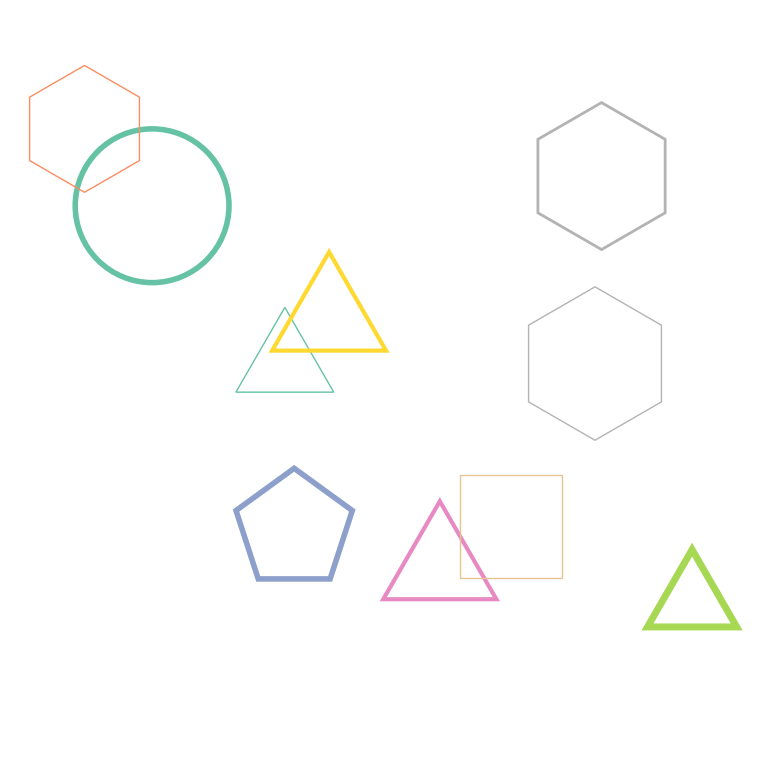[{"shape": "circle", "thickness": 2, "radius": 0.5, "center": [0.198, 0.733]}, {"shape": "triangle", "thickness": 0.5, "radius": 0.37, "center": [0.37, 0.527]}, {"shape": "hexagon", "thickness": 0.5, "radius": 0.41, "center": [0.11, 0.833]}, {"shape": "pentagon", "thickness": 2, "radius": 0.4, "center": [0.382, 0.312]}, {"shape": "triangle", "thickness": 1.5, "radius": 0.42, "center": [0.571, 0.264]}, {"shape": "triangle", "thickness": 2.5, "radius": 0.33, "center": [0.899, 0.219]}, {"shape": "triangle", "thickness": 1.5, "radius": 0.43, "center": [0.427, 0.587]}, {"shape": "square", "thickness": 0.5, "radius": 0.33, "center": [0.664, 0.316]}, {"shape": "hexagon", "thickness": 1, "radius": 0.48, "center": [0.781, 0.771]}, {"shape": "hexagon", "thickness": 0.5, "radius": 0.5, "center": [0.773, 0.528]}]